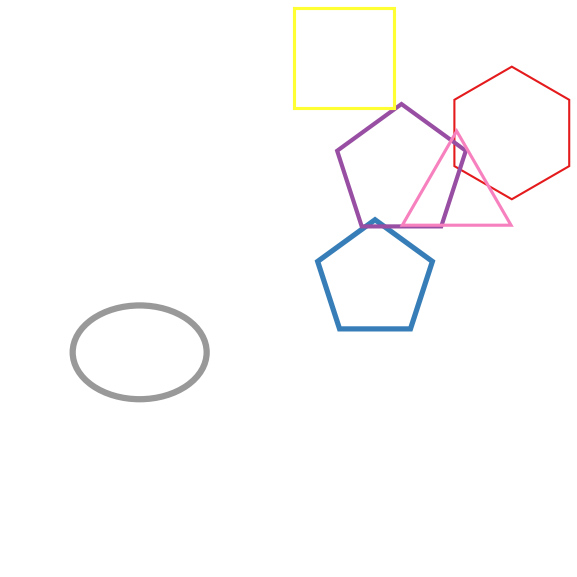[{"shape": "hexagon", "thickness": 1, "radius": 0.57, "center": [0.886, 0.769]}, {"shape": "pentagon", "thickness": 2.5, "radius": 0.52, "center": [0.649, 0.514]}, {"shape": "pentagon", "thickness": 2, "radius": 0.59, "center": [0.695, 0.702]}, {"shape": "square", "thickness": 1.5, "radius": 0.43, "center": [0.596, 0.899]}, {"shape": "triangle", "thickness": 1.5, "radius": 0.54, "center": [0.791, 0.664]}, {"shape": "oval", "thickness": 3, "radius": 0.58, "center": [0.242, 0.389]}]